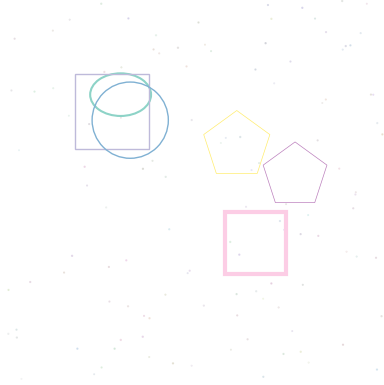[{"shape": "oval", "thickness": 1.5, "radius": 0.4, "center": [0.313, 0.754]}, {"shape": "square", "thickness": 1, "radius": 0.48, "center": [0.291, 0.71]}, {"shape": "circle", "thickness": 1, "radius": 0.5, "center": [0.338, 0.688]}, {"shape": "square", "thickness": 3, "radius": 0.4, "center": [0.665, 0.369]}, {"shape": "pentagon", "thickness": 0.5, "radius": 0.44, "center": [0.766, 0.544]}, {"shape": "pentagon", "thickness": 0.5, "radius": 0.45, "center": [0.615, 0.623]}]